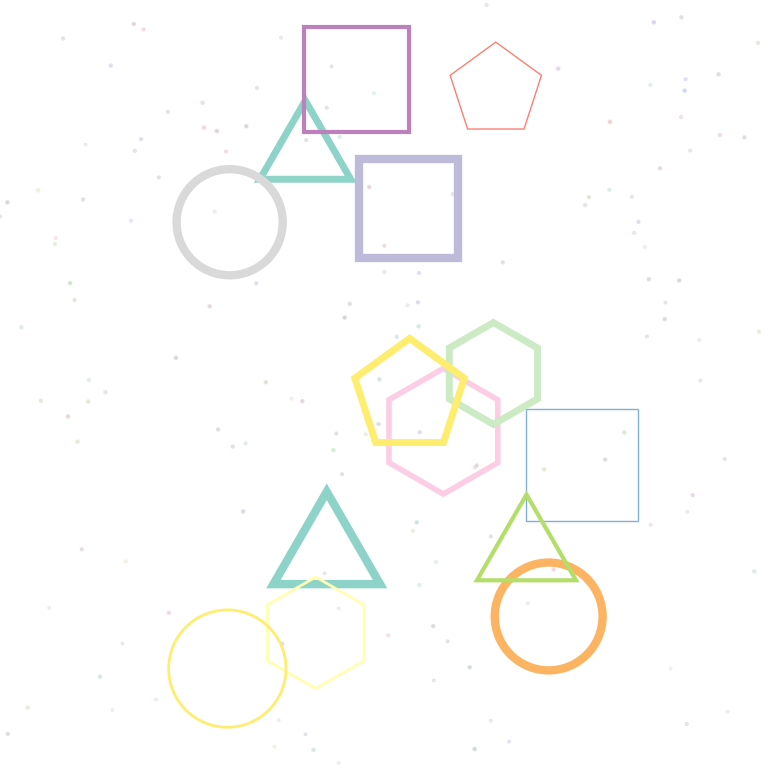[{"shape": "triangle", "thickness": 3, "radius": 0.4, "center": [0.424, 0.281]}, {"shape": "triangle", "thickness": 2.5, "radius": 0.34, "center": [0.396, 0.801]}, {"shape": "hexagon", "thickness": 1, "radius": 0.36, "center": [0.41, 0.178]}, {"shape": "square", "thickness": 3, "radius": 0.32, "center": [0.531, 0.73]}, {"shape": "pentagon", "thickness": 0.5, "radius": 0.31, "center": [0.644, 0.883]}, {"shape": "square", "thickness": 0.5, "radius": 0.36, "center": [0.756, 0.396]}, {"shape": "circle", "thickness": 3, "radius": 0.35, "center": [0.713, 0.199]}, {"shape": "triangle", "thickness": 1.5, "radius": 0.37, "center": [0.684, 0.283]}, {"shape": "hexagon", "thickness": 2, "radius": 0.41, "center": [0.576, 0.44]}, {"shape": "circle", "thickness": 3, "radius": 0.34, "center": [0.298, 0.711]}, {"shape": "square", "thickness": 1.5, "radius": 0.34, "center": [0.463, 0.897]}, {"shape": "hexagon", "thickness": 2.5, "radius": 0.33, "center": [0.641, 0.515]}, {"shape": "circle", "thickness": 1, "radius": 0.38, "center": [0.295, 0.132]}, {"shape": "pentagon", "thickness": 2.5, "radius": 0.37, "center": [0.532, 0.486]}]